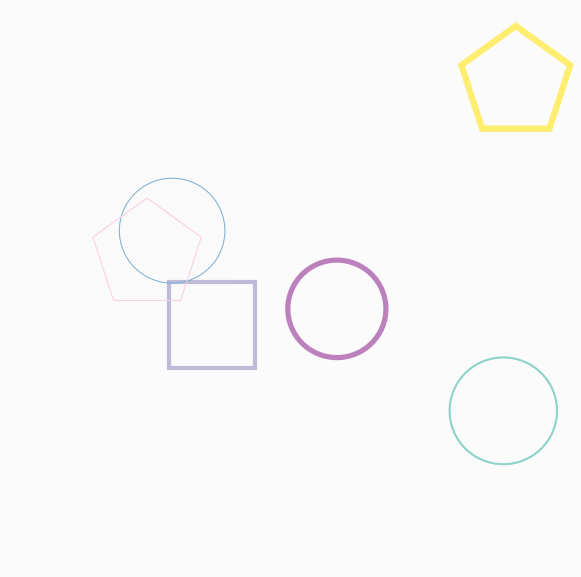[{"shape": "circle", "thickness": 1, "radius": 0.46, "center": [0.866, 0.288]}, {"shape": "square", "thickness": 2, "radius": 0.37, "center": [0.365, 0.436]}, {"shape": "circle", "thickness": 0.5, "radius": 0.45, "center": [0.296, 0.6]}, {"shape": "pentagon", "thickness": 0.5, "radius": 0.49, "center": [0.253, 0.558]}, {"shape": "circle", "thickness": 2.5, "radius": 0.42, "center": [0.58, 0.464]}, {"shape": "pentagon", "thickness": 3, "radius": 0.49, "center": [0.887, 0.856]}]